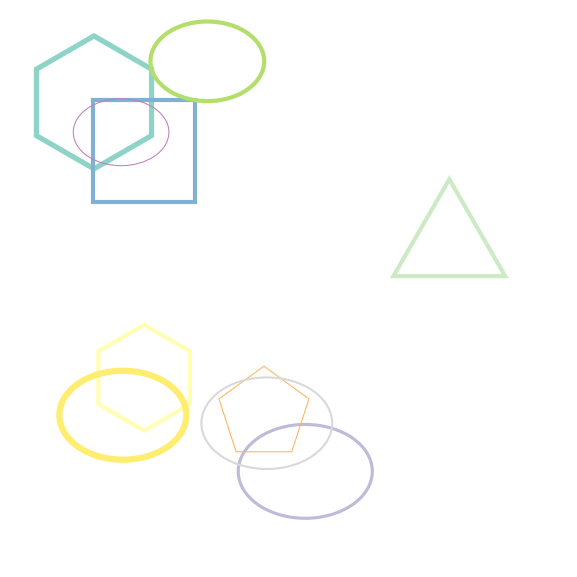[{"shape": "hexagon", "thickness": 2.5, "radius": 0.58, "center": [0.163, 0.822]}, {"shape": "hexagon", "thickness": 2, "radius": 0.46, "center": [0.25, 0.345]}, {"shape": "oval", "thickness": 1.5, "radius": 0.58, "center": [0.529, 0.183]}, {"shape": "square", "thickness": 2, "radius": 0.44, "center": [0.25, 0.738]}, {"shape": "pentagon", "thickness": 0.5, "radius": 0.41, "center": [0.457, 0.283]}, {"shape": "oval", "thickness": 2, "radius": 0.49, "center": [0.359, 0.893]}, {"shape": "oval", "thickness": 1, "radius": 0.57, "center": [0.462, 0.266]}, {"shape": "oval", "thickness": 0.5, "radius": 0.41, "center": [0.21, 0.77]}, {"shape": "triangle", "thickness": 2, "radius": 0.56, "center": [0.778, 0.577]}, {"shape": "oval", "thickness": 3, "radius": 0.55, "center": [0.213, 0.28]}]